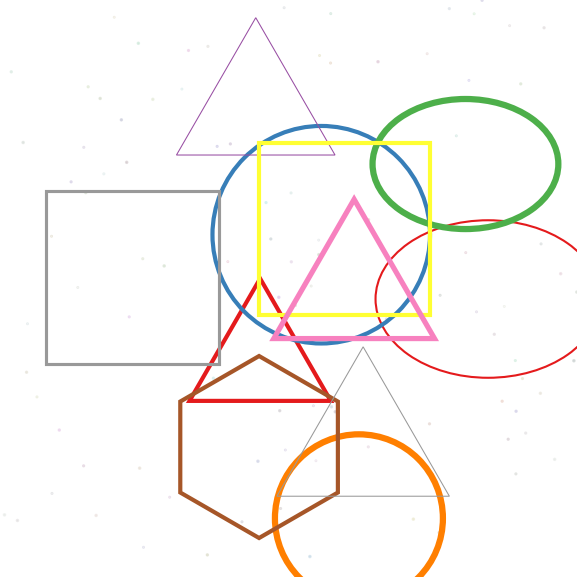[{"shape": "triangle", "thickness": 2, "radius": 0.71, "center": [0.45, 0.376]}, {"shape": "oval", "thickness": 1, "radius": 0.97, "center": [0.845, 0.481]}, {"shape": "circle", "thickness": 2, "radius": 0.94, "center": [0.556, 0.593]}, {"shape": "oval", "thickness": 3, "radius": 0.8, "center": [0.806, 0.715]}, {"shape": "triangle", "thickness": 0.5, "radius": 0.79, "center": [0.443, 0.81]}, {"shape": "circle", "thickness": 3, "radius": 0.73, "center": [0.622, 0.102]}, {"shape": "square", "thickness": 2, "radius": 0.74, "center": [0.597, 0.603]}, {"shape": "hexagon", "thickness": 2, "radius": 0.79, "center": [0.449, 0.225]}, {"shape": "triangle", "thickness": 2.5, "radius": 0.8, "center": [0.613, 0.493]}, {"shape": "square", "thickness": 1.5, "radius": 0.75, "center": [0.23, 0.518]}, {"shape": "triangle", "thickness": 0.5, "radius": 0.86, "center": [0.629, 0.226]}]